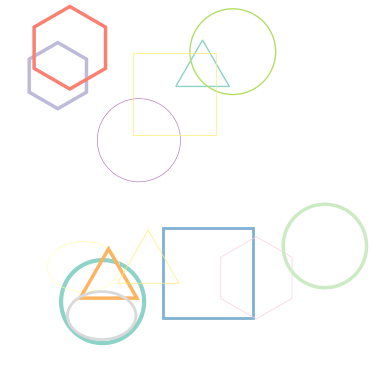[{"shape": "circle", "thickness": 3, "radius": 0.54, "center": [0.266, 0.217]}, {"shape": "triangle", "thickness": 1, "radius": 0.4, "center": [0.526, 0.816]}, {"shape": "oval", "thickness": 0.5, "radius": 0.47, "center": [0.217, 0.308]}, {"shape": "hexagon", "thickness": 2.5, "radius": 0.43, "center": [0.15, 0.803]}, {"shape": "hexagon", "thickness": 2.5, "radius": 0.54, "center": [0.181, 0.876]}, {"shape": "square", "thickness": 2, "radius": 0.58, "center": [0.541, 0.292]}, {"shape": "triangle", "thickness": 2.5, "radius": 0.43, "center": [0.282, 0.268]}, {"shape": "circle", "thickness": 1, "radius": 0.56, "center": [0.605, 0.866]}, {"shape": "hexagon", "thickness": 0.5, "radius": 0.53, "center": [0.666, 0.278]}, {"shape": "oval", "thickness": 2, "radius": 0.44, "center": [0.264, 0.18]}, {"shape": "circle", "thickness": 0.5, "radius": 0.54, "center": [0.361, 0.636]}, {"shape": "circle", "thickness": 2.5, "radius": 0.54, "center": [0.844, 0.361]}, {"shape": "triangle", "thickness": 0.5, "radius": 0.46, "center": [0.385, 0.31]}, {"shape": "square", "thickness": 0.5, "radius": 0.53, "center": [0.453, 0.756]}]